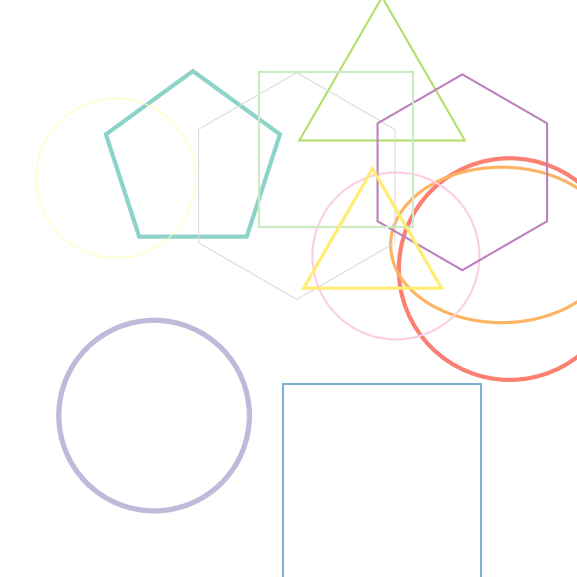[{"shape": "pentagon", "thickness": 2, "radius": 0.79, "center": [0.334, 0.718]}, {"shape": "circle", "thickness": 0.5, "radius": 0.69, "center": [0.2, 0.691]}, {"shape": "circle", "thickness": 2.5, "radius": 0.83, "center": [0.267, 0.279]}, {"shape": "circle", "thickness": 2, "radius": 0.96, "center": [0.883, 0.533]}, {"shape": "square", "thickness": 1, "radius": 0.86, "center": [0.661, 0.163]}, {"shape": "oval", "thickness": 1.5, "radius": 0.96, "center": [0.869, 0.575]}, {"shape": "triangle", "thickness": 1, "radius": 0.83, "center": [0.662, 0.839]}, {"shape": "circle", "thickness": 1, "radius": 0.72, "center": [0.686, 0.556]}, {"shape": "hexagon", "thickness": 0.5, "radius": 0.98, "center": [0.514, 0.677]}, {"shape": "hexagon", "thickness": 1, "radius": 0.85, "center": [0.801, 0.701]}, {"shape": "square", "thickness": 1, "radius": 0.67, "center": [0.581, 0.74]}, {"shape": "triangle", "thickness": 1.5, "radius": 0.69, "center": [0.645, 0.569]}]